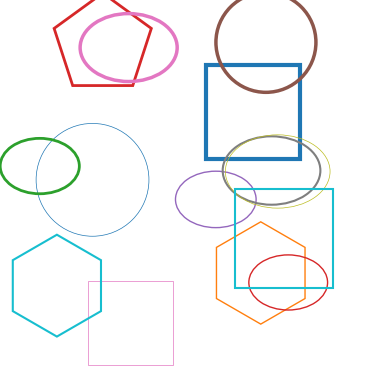[{"shape": "circle", "thickness": 0.5, "radius": 0.73, "center": [0.24, 0.533]}, {"shape": "square", "thickness": 3, "radius": 0.61, "center": [0.657, 0.71]}, {"shape": "hexagon", "thickness": 1, "radius": 0.66, "center": [0.677, 0.291]}, {"shape": "oval", "thickness": 2, "radius": 0.51, "center": [0.103, 0.569]}, {"shape": "pentagon", "thickness": 2, "radius": 0.66, "center": [0.267, 0.885]}, {"shape": "oval", "thickness": 1, "radius": 0.51, "center": [0.749, 0.266]}, {"shape": "oval", "thickness": 1, "radius": 0.52, "center": [0.561, 0.482]}, {"shape": "circle", "thickness": 2.5, "radius": 0.65, "center": [0.691, 0.89]}, {"shape": "oval", "thickness": 2.5, "radius": 0.63, "center": [0.334, 0.876]}, {"shape": "square", "thickness": 0.5, "radius": 0.55, "center": [0.339, 0.161]}, {"shape": "oval", "thickness": 1.5, "radius": 0.63, "center": [0.705, 0.557]}, {"shape": "oval", "thickness": 0.5, "radius": 0.68, "center": [0.721, 0.555]}, {"shape": "hexagon", "thickness": 1.5, "radius": 0.66, "center": [0.148, 0.258]}, {"shape": "square", "thickness": 1.5, "radius": 0.64, "center": [0.738, 0.381]}]